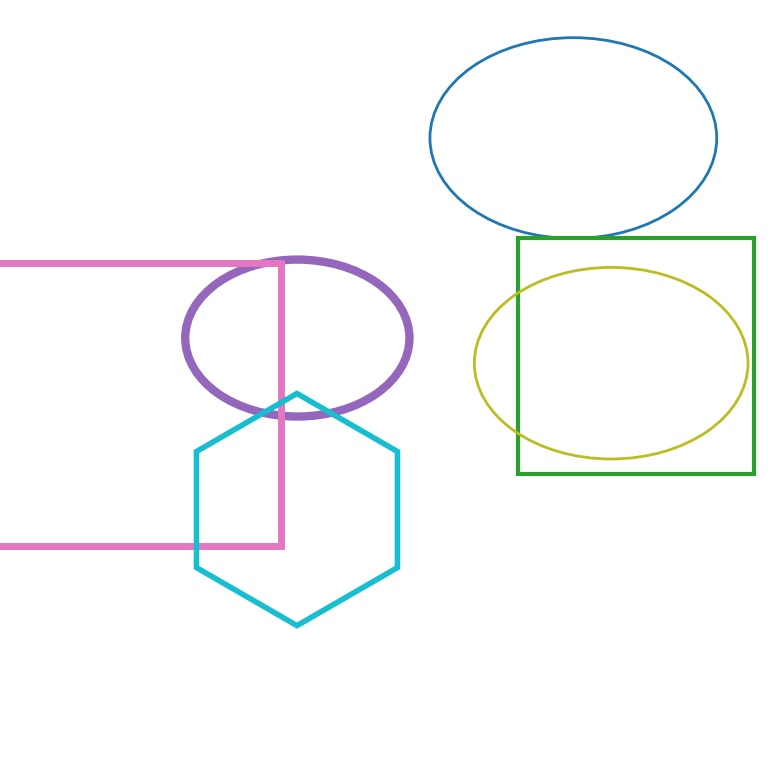[{"shape": "oval", "thickness": 1, "radius": 0.93, "center": [0.745, 0.821]}, {"shape": "square", "thickness": 1.5, "radius": 0.77, "center": [0.826, 0.538]}, {"shape": "oval", "thickness": 3, "radius": 0.73, "center": [0.386, 0.561]}, {"shape": "square", "thickness": 2.5, "radius": 0.92, "center": [0.182, 0.474]}, {"shape": "oval", "thickness": 1, "radius": 0.89, "center": [0.794, 0.528]}, {"shape": "hexagon", "thickness": 2, "radius": 0.75, "center": [0.386, 0.338]}]